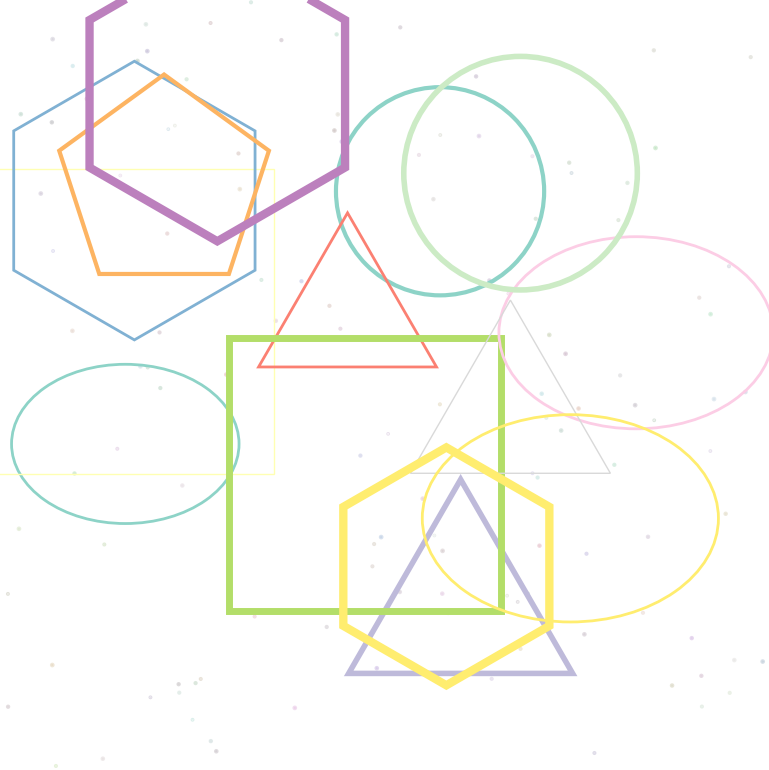[{"shape": "circle", "thickness": 1.5, "radius": 0.68, "center": [0.572, 0.752]}, {"shape": "oval", "thickness": 1, "radius": 0.74, "center": [0.163, 0.423]}, {"shape": "square", "thickness": 0.5, "radius": 0.99, "center": [0.158, 0.582]}, {"shape": "triangle", "thickness": 2, "radius": 0.84, "center": [0.598, 0.209]}, {"shape": "triangle", "thickness": 1, "radius": 0.67, "center": [0.451, 0.59]}, {"shape": "hexagon", "thickness": 1, "radius": 0.9, "center": [0.175, 0.74]}, {"shape": "pentagon", "thickness": 1.5, "radius": 0.72, "center": [0.213, 0.76]}, {"shape": "square", "thickness": 2.5, "radius": 0.88, "center": [0.474, 0.384]}, {"shape": "oval", "thickness": 1, "radius": 0.89, "center": [0.826, 0.568]}, {"shape": "triangle", "thickness": 0.5, "radius": 0.75, "center": [0.663, 0.46]}, {"shape": "hexagon", "thickness": 3, "radius": 0.96, "center": [0.282, 0.878]}, {"shape": "circle", "thickness": 2, "radius": 0.76, "center": [0.676, 0.775]}, {"shape": "oval", "thickness": 1, "radius": 0.96, "center": [0.741, 0.327]}, {"shape": "hexagon", "thickness": 3, "radius": 0.77, "center": [0.58, 0.264]}]